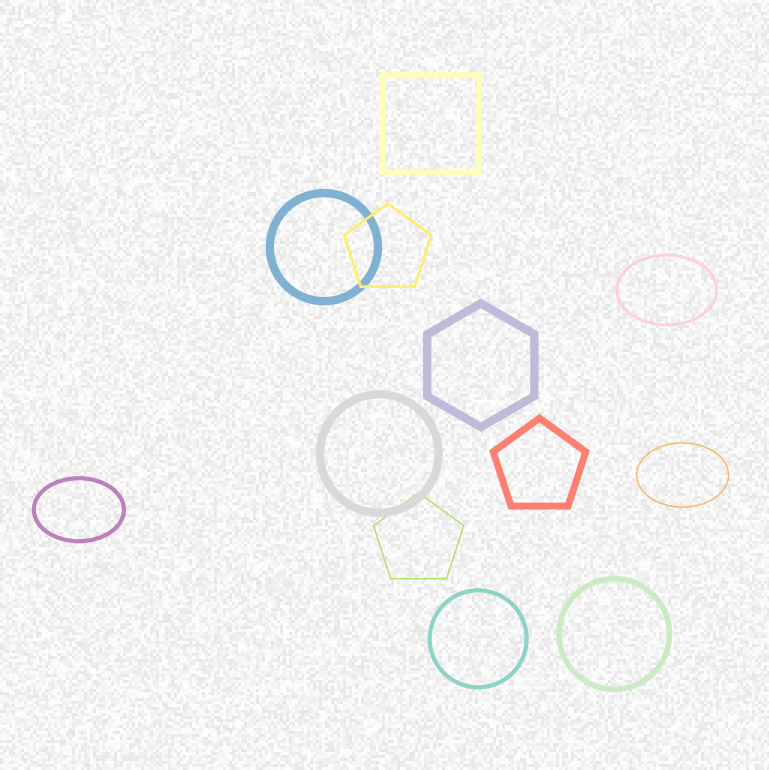[{"shape": "circle", "thickness": 1.5, "radius": 0.31, "center": [0.621, 0.17]}, {"shape": "square", "thickness": 2, "radius": 0.31, "center": [0.56, 0.839]}, {"shape": "hexagon", "thickness": 3, "radius": 0.4, "center": [0.624, 0.526]}, {"shape": "pentagon", "thickness": 2.5, "radius": 0.32, "center": [0.701, 0.394]}, {"shape": "circle", "thickness": 3, "radius": 0.35, "center": [0.421, 0.679]}, {"shape": "oval", "thickness": 0.5, "radius": 0.3, "center": [0.887, 0.383]}, {"shape": "pentagon", "thickness": 0.5, "radius": 0.31, "center": [0.544, 0.298]}, {"shape": "oval", "thickness": 1, "radius": 0.32, "center": [0.866, 0.623]}, {"shape": "circle", "thickness": 3, "radius": 0.38, "center": [0.493, 0.411]}, {"shape": "oval", "thickness": 1.5, "radius": 0.29, "center": [0.102, 0.338]}, {"shape": "circle", "thickness": 2, "radius": 0.36, "center": [0.798, 0.177]}, {"shape": "pentagon", "thickness": 1, "radius": 0.3, "center": [0.503, 0.676]}]